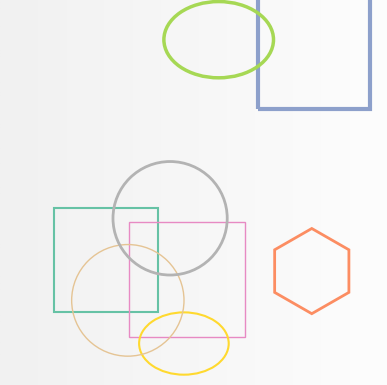[{"shape": "square", "thickness": 1.5, "radius": 0.67, "center": [0.274, 0.325]}, {"shape": "hexagon", "thickness": 2, "radius": 0.55, "center": [0.805, 0.296]}, {"shape": "square", "thickness": 3, "radius": 0.72, "center": [0.811, 0.863]}, {"shape": "square", "thickness": 1, "radius": 0.75, "center": [0.482, 0.274]}, {"shape": "oval", "thickness": 2.5, "radius": 0.71, "center": [0.564, 0.897]}, {"shape": "oval", "thickness": 1.5, "radius": 0.58, "center": [0.475, 0.108]}, {"shape": "circle", "thickness": 1, "radius": 0.72, "center": [0.33, 0.22]}, {"shape": "circle", "thickness": 2, "radius": 0.74, "center": [0.439, 0.433]}]